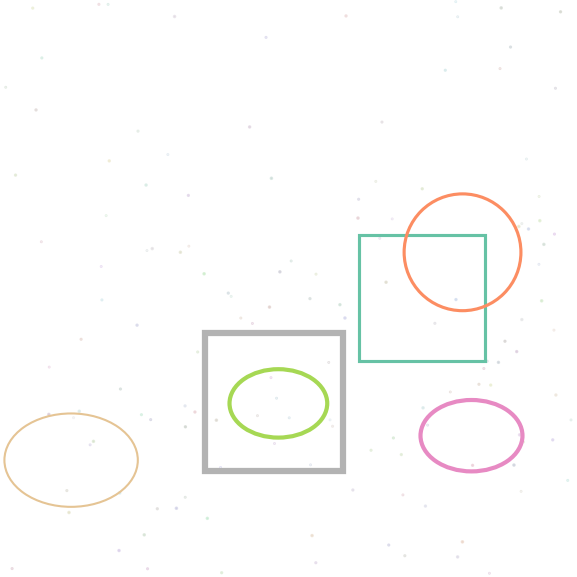[{"shape": "square", "thickness": 1.5, "radius": 0.55, "center": [0.731, 0.483]}, {"shape": "circle", "thickness": 1.5, "radius": 0.51, "center": [0.801, 0.562]}, {"shape": "oval", "thickness": 2, "radius": 0.44, "center": [0.816, 0.245]}, {"shape": "oval", "thickness": 2, "radius": 0.42, "center": [0.482, 0.301]}, {"shape": "oval", "thickness": 1, "radius": 0.58, "center": [0.123, 0.202]}, {"shape": "square", "thickness": 3, "radius": 0.6, "center": [0.475, 0.303]}]